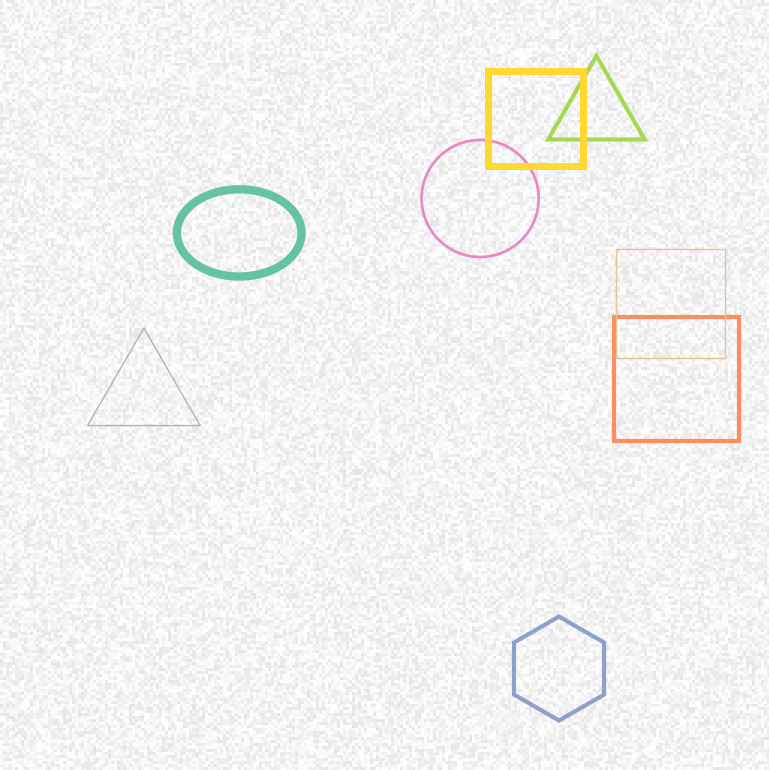[{"shape": "oval", "thickness": 3, "radius": 0.4, "center": [0.311, 0.698]}, {"shape": "square", "thickness": 1.5, "radius": 0.4, "center": [0.879, 0.507]}, {"shape": "hexagon", "thickness": 1.5, "radius": 0.34, "center": [0.726, 0.132]}, {"shape": "circle", "thickness": 1, "radius": 0.38, "center": [0.624, 0.742]}, {"shape": "triangle", "thickness": 1.5, "radius": 0.36, "center": [0.775, 0.855]}, {"shape": "square", "thickness": 2.5, "radius": 0.31, "center": [0.696, 0.846]}, {"shape": "square", "thickness": 0.5, "radius": 0.35, "center": [0.871, 0.606]}, {"shape": "triangle", "thickness": 0.5, "radius": 0.42, "center": [0.187, 0.49]}]